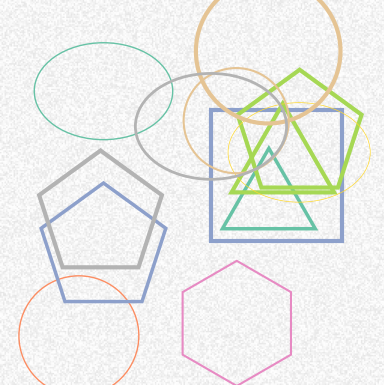[{"shape": "triangle", "thickness": 2.5, "radius": 0.7, "center": [0.698, 0.476]}, {"shape": "oval", "thickness": 1, "radius": 0.9, "center": [0.269, 0.763]}, {"shape": "circle", "thickness": 1, "radius": 0.78, "center": [0.205, 0.128]}, {"shape": "square", "thickness": 3, "radius": 0.85, "center": [0.718, 0.544]}, {"shape": "pentagon", "thickness": 2.5, "radius": 0.85, "center": [0.269, 0.354]}, {"shape": "hexagon", "thickness": 1.5, "radius": 0.81, "center": [0.615, 0.16]}, {"shape": "pentagon", "thickness": 3, "radius": 0.85, "center": [0.778, 0.65]}, {"shape": "triangle", "thickness": 3, "radius": 0.77, "center": [0.735, 0.577]}, {"shape": "oval", "thickness": 0.5, "radius": 0.92, "center": [0.777, 0.604]}, {"shape": "circle", "thickness": 1.5, "radius": 0.68, "center": [0.614, 0.687]}, {"shape": "circle", "thickness": 3, "radius": 0.94, "center": [0.697, 0.867]}, {"shape": "pentagon", "thickness": 3, "radius": 0.84, "center": [0.261, 0.441]}, {"shape": "oval", "thickness": 2, "radius": 0.98, "center": [0.548, 0.672]}]